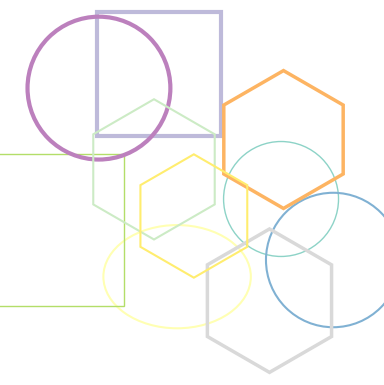[{"shape": "circle", "thickness": 1, "radius": 0.75, "center": [0.73, 0.483]}, {"shape": "oval", "thickness": 1.5, "radius": 0.96, "center": [0.46, 0.281]}, {"shape": "square", "thickness": 3, "radius": 0.8, "center": [0.413, 0.808]}, {"shape": "circle", "thickness": 1.5, "radius": 0.87, "center": [0.865, 0.325]}, {"shape": "hexagon", "thickness": 2.5, "radius": 0.9, "center": [0.736, 0.638]}, {"shape": "square", "thickness": 1, "radius": 0.99, "center": [0.125, 0.403]}, {"shape": "hexagon", "thickness": 2.5, "radius": 0.93, "center": [0.7, 0.219]}, {"shape": "circle", "thickness": 3, "radius": 0.93, "center": [0.257, 0.771]}, {"shape": "hexagon", "thickness": 1.5, "radius": 0.91, "center": [0.4, 0.56]}, {"shape": "hexagon", "thickness": 1.5, "radius": 0.8, "center": [0.504, 0.439]}]